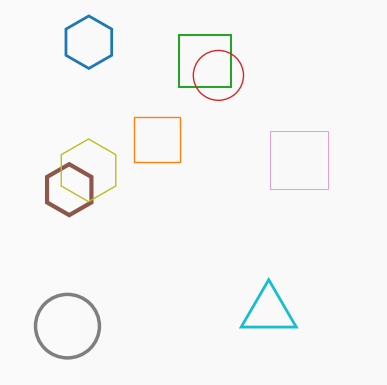[{"shape": "hexagon", "thickness": 2, "radius": 0.34, "center": [0.229, 0.89]}, {"shape": "square", "thickness": 1, "radius": 0.29, "center": [0.405, 0.637]}, {"shape": "square", "thickness": 1.5, "radius": 0.34, "center": [0.528, 0.841]}, {"shape": "circle", "thickness": 1, "radius": 0.32, "center": [0.564, 0.804]}, {"shape": "hexagon", "thickness": 3, "radius": 0.33, "center": [0.179, 0.507]}, {"shape": "square", "thickness": 0.5, "radius": 0.38, "center": [0.771, 0.585]}, {"shape": "circle", "thickness": 2.5, "radius": 0.41, "center": [0.174, 0.153]}, {"shape": "hexagon", "thickness": 1, "radius": 0.41, "center": [0.228, 0.558]}, {"shape": "triangle", "thickness": 2, "radius": 0.41, "center": [0.694, 0.191]}]